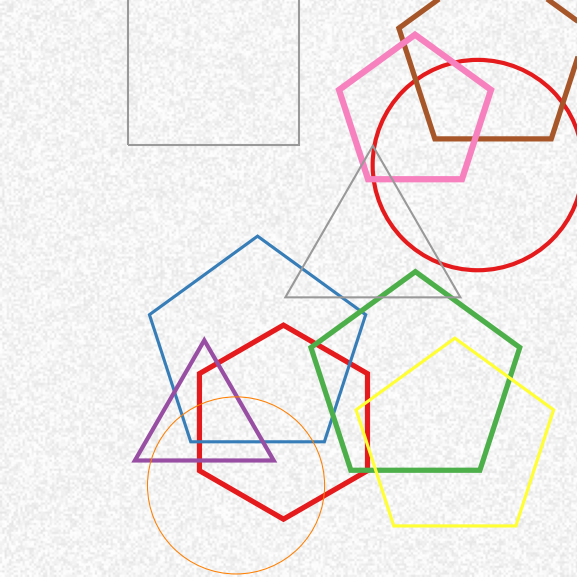[{"shape": "circle", "thickness": 2, "radius": 0.91, "center": [0.827, 0.713]}, {"shape": "hexagon", "thickness": 2.5, "radius": 0.84, "center": [0.491, 0.268]}, {"shape": "pentagon", "thickness": 1.5, "radius": 0.98, "center": [0.446, 0.393]}, {"shape": "pentagon", "thickness": 2.5, "radius": 0.95, "center": [0.719, 0.339]}, {"shape": "triangle", "thickness": 2, "radius": 0.69, "center": [0.354, 0.271]}, {"shape": "circle", "thickness": 0.5, "radius": 0.77, "center": [0.409, 0.159]}, {"shape": "pentagon", "thickness": 1.5, "radius": 0.9, "center": [0.788, 0.234]}, {"shape": "pentagon", "thickness": 2.5, "radius": 0.86, "center": [0.854, 0.897]}, {"shape": "pentagon", "thickness": 3, "radius": 0.69, "center": [0.719, 0.801]}, {"shape": "triangle", "thickness": 1, "radius": 0.88, "center": [0.646, 0.572]}, {"shape": "square", "thickness": 1, "radius": 0.74, "center": [0.37, 0.895]}]